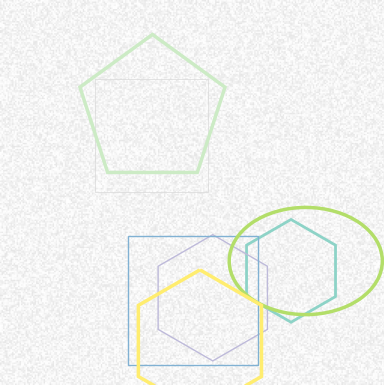[{"shape": "hexagon", "thickness": 2, "radius": 0.67, "center": [0.756, 0.296]}, {"shape": "hexagon", "thickness": 1, "radius": 0.82, "center": [0.553, 0.226]}, {"shape": "square", "thickness": 1, "radius": 0.84, "center": [0.502, 0.22]}, {"shape": "oval", "thickness": 2.5, "radius": 0.99, "center": [0.794, 0.322]}, {"shape": "square", "thickness": 0.5, "radius": 0.73, "center": [0.393, 0.647]}, {"shape": "pentagon", "thickness": 2.5, "radius": 0.99, "center": [0.396, 0.712]}, {"shape": "hexagon", "thickness": 2.5, "radius": 0.92, "center": [0.519, 0.114]}]